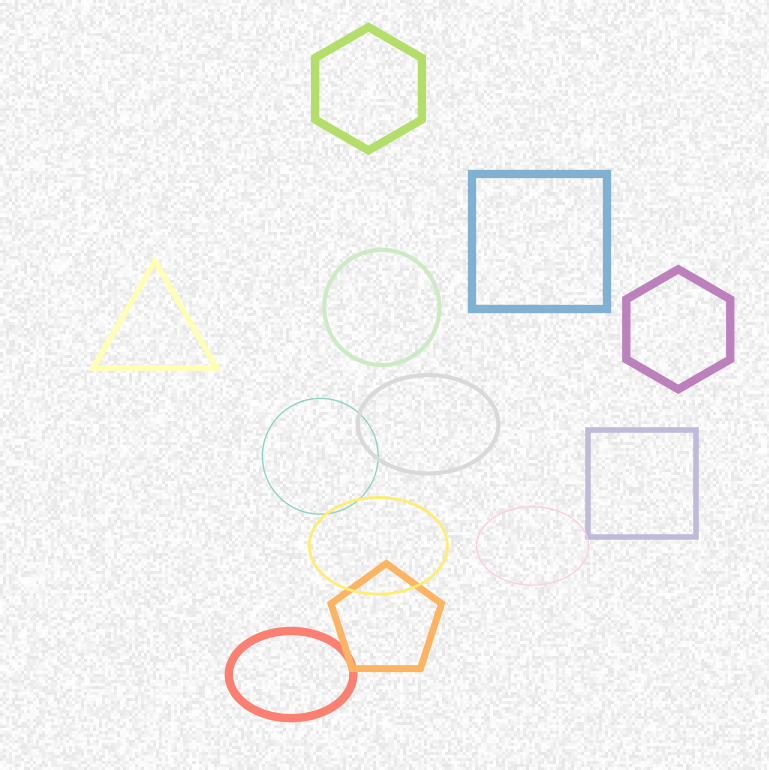[{"shape": "circle", "thickness": 0.5, "radius": 0.38, "center": [0.416, 0.407]}, {"shape": "triangle", "thickness": 2, "radius": 0.46, "center": [0.201, 0.568]}, {"shape": "square", "thickness": 2, "radius": 0.35, "center": [0.834, 0.372]}, {"shape": "oval", "thickness": 3, "radius": 0.4, "center": [0.378, 0.124]}, {"shape": "square", "thickness": 3, "radius": 0.44, "center": [0.701, 0.686]}, {"shape": "pentagon", "thickness": 2.5, "radius": 0.38, "center": [0.502, 0.193]}, {"shape": "hexagon", "thickness": 3, "radius": 0.4, "center": [0.479, 0.885]}, {"shape": "oval", "thickness": 0.5, "radius": 0.36, "center": [0.692, 0.291]}, {"shape": "oval", "thickness": 1.5, "radius": 0.46, "center": [0.556, 0.449]}, {"shape": "hexagon", "thickness": 3, "radius": 0.39, "center": [0.881, 0.572]}, {"shape": "circle", "thickness": 1.5, "radius": 0.37, "center": [0.496, 0.601]}, {"shape": "oval", "thickness": 1, "radius": 0.45, "center": [0.491, 0.291]}]